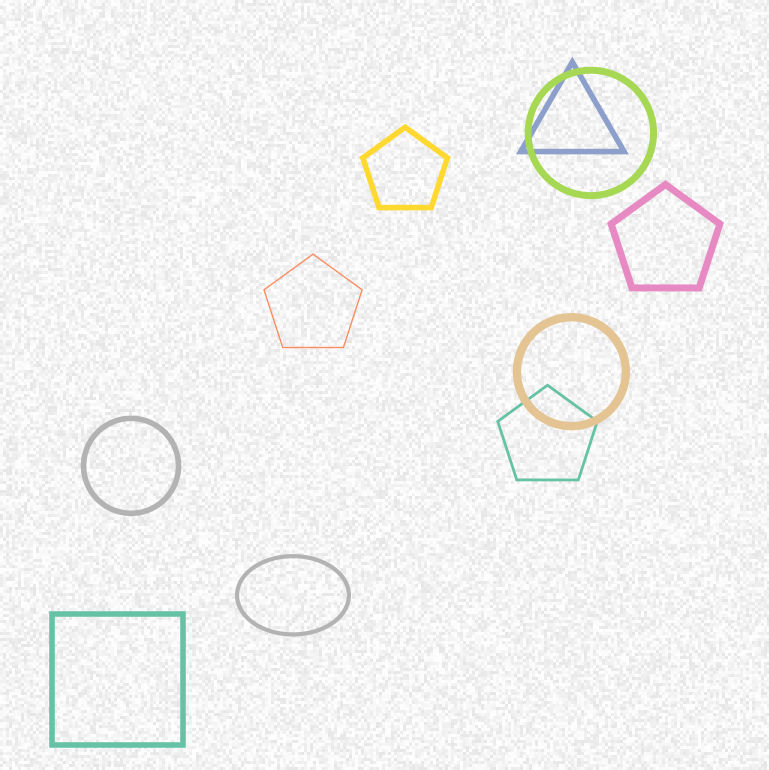[{"shape": "pentagon", "thickness": 1, "radius": 0.34, "center": [0.711, 0.432]}, {"shape": "square", "thickness": 2, "radius": 0.43, "center": [0.153, 0.118]}, {"shape": "pentagon", "thickness": 0.5, "radius": 0.34, "center": [0.407, 0.603]}, {"shape": "triangle", "thickness": 2, "radius": 0.39, "center": [0.743, 0.842]}, {"shape": "pentagon", "thickness": 2.5, "radius": 0.37, "center": [0.864, 0.686]}, {"shape": "circle", "thickness": 2.5, "radius": 0.41, "center": [0.767, 0.827]}, {"shape": "pentagon", "thickness": 2, "radius": 0.29, "center": [0.526, 0.777]}, {"shape": "circle", "thickness": 3, "radius": 0.35, "center": [0.742, 0.517]}, {"shape": "circle", "thickness": 2, "radius": 0.31, "center": [0.17, 0.395]}, {"shape": "oval", "thickness": 1.5, "radius": 0.36, "center": [0.38, 0.227]}]